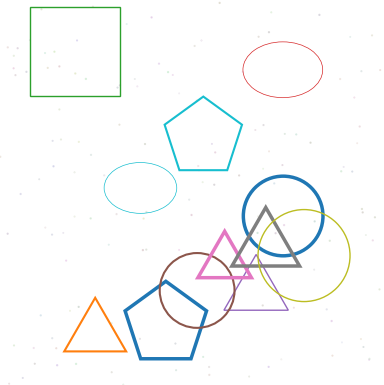[{"shape": "pentagon", "thickness": 2.5, "radius": 0.56, "center": [0.431, 0.158]}, {"shape": "circle", "thickness": 2.5, "radius": 0.52, "center": [0.735, 0.439]}, {"shape": "triangle", "thickness": 1.5, "radius": 0.46, "center": [0.247, 0.134]}, {"shape": "square", "thickness": 1, "radius": 0.58, "center": [0.195, 0.866]}, {"shape": "oval", "thickness": 0.5, "radius": 0.52, "center": [0.735, 0.819]}, {"shape": "triangle", "thickness": 1, "radius": 0.48, "center": [0.665, 0.242]}, {"shape": "circle", "thickness": 1.5, "radius": 0.49, "center": [0.512, 0.246]}, {"shape": "triangle", "thickness": 2.5, "radius": 0.4, "center": [0.584, 0.319]}, {"shape": "triangle", "thickness": 2.5, "radius": 0.51, "center": [0.69, 0.36]}, {"shape": "circle", "thickness": 1, "radius": 0.6, "center": [0.79, 0.336]}, {"shape": "oval", "thickness": 0.5, "radius": 0.47, "center": [0.365, 0.512]}, {"shape": "pentagon", "thickness": 1.5, "radius": 0.53, "center": [0.528, 0.643]}]